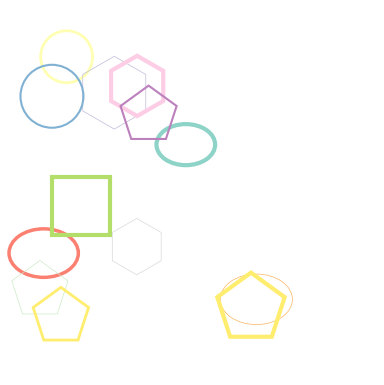[{"shape": "oval", "thickness": 3, "radius": 0.38, "center": [0.483, 0.624]}, {"shape": "circle", "thickness": 2, "radius": 0.34, "center": [0.173, 0.853]}, {"shape": "hexagon", "thickness": 0.5, "radius": 0.47, "center": [0.297, 0.759]}, {"shape": "oval", "thickness": 2.5, "radius": 0.45, "center": [0.113, 0.343]}, {"shape": "circle", "thickness": 1.5, "radius": 0.41, "center": [0.135, 0.75]}, {"shape": "oval", "thickness": 0.5, "radius": 0.47, "center": [0.666, 0.222]}, {"shape": "square", "thickness": 3, "radius": 0.38, "center": [0.21, 0.464]}, {"shape": "hexagon", "thickness": 3, "radius": 0.39, "center": [0.356, 0.777]}, {"shape": "hexagon", "thickness": 0.5, "radius": 0.37, "center": [0.355, 0.359]}, {"shape": "pentagon", "thickness": 1.5, "radius": 0.38, "center": [0.386, 0.701]}, {"shape": "pentagon", "thickness": 0.5, "radius": 0.38, "center": [0.104, 0.247]}, {"shape": "pentagon", "thickness": 3, "radius": 0.46, "center": [0.652, 0.2]}, {"shape": "pentagon", "thickness": 2, "radius": 0.38, "center": [0.158, 0.178]}]